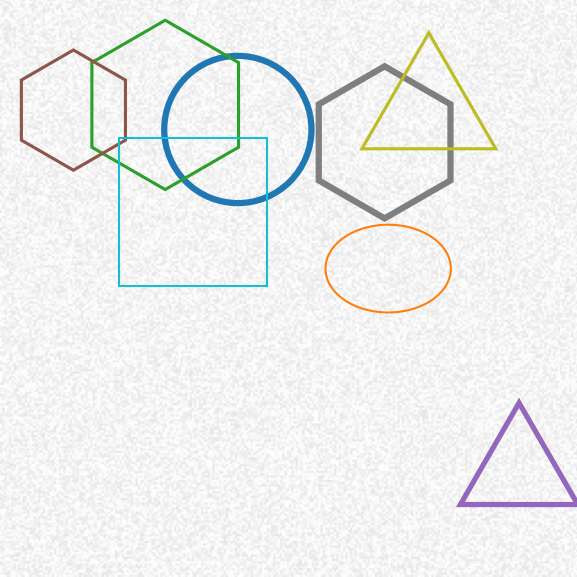[{"shape": "circle", "thickness": 3, "radius": 0.64, "center": [0.412, 0.775]}, {"shape": "oval", "thickness": 1, "radius": 0.54, "center": [0.672, 0.534]}, {"shape": "hexagon", "thickness": 1.5, "radius": 0.73, "center": [0.286, 0.817]}, {"shape": "triangle", "thickness": 2.5, "radius": 0.59, "center": [0.899, 0.184]}, {"shape": "hexagon", "thickness": 1.5, "radius": 0.52, "center": [0.127, 0.808]}, {"shape": "hexagon", "thickness": 3, "radius": 0.66, "center": [0.666, 0.753]}, {"shape": "triangle", "thickness": 1.5, "radius": 0.67, "center": [0.743, 0.808]}, {"shape": "square", "thickness": 1, "radius": 0.64, "center": [0.334, 0.632]}]